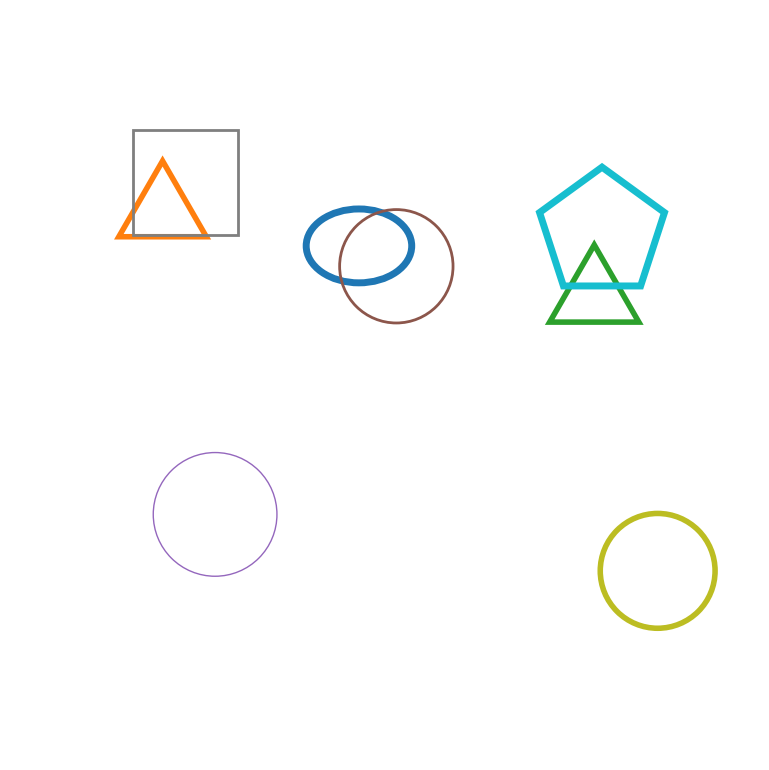[{"shape": "oval", "thickness": 2.5, "radius": 0.34, "center": [0.466, 0.681]}, {"shape": "triangle", "thickness": 2, "radius": 0.33, "center": [0.211, 0.725]}, {"shape": "triangle", "thickness": 2, "radius": 0.33, "center": [0.772, 0.615]}, {"shape": "circle", "thickness": 0.5, "radius": 0.4, "center": [0.279, 0.332]}, {"shape": "circle", "thickness": 1, "radius": 0.37, "center": [0.515, 0.654]}, {"shape": "square", "thickness": 1, "radius": 0.34, "center": [0.241, 0.763]}, {"shape": "circle", "thickness": 2, "radius": 0.37, "center": [0.854, 0.259]}, {"shape": "pentagon", "thickness": 2.5, "radius": 0.43, "center": [0.782, 0.698]}]